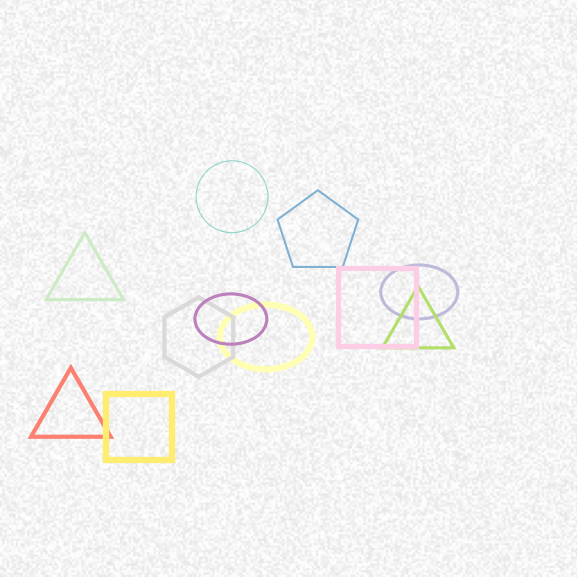[{"shape": "circle", "thickness": 0.5, "radius": 0.31, "center": [0.402, 0.658]}, {"shape": "oval", "thickness": 3, "radius": 0.4, "center": [0.461, 0.416]}, {"shape": "oval", "thickness": 1.5, "radius": 0.33, "center": [0.726, 0.494]}, {"shape": "triangle", "thickness": 2, "radius": 0.4, "center": [0.123, 0.283]}, {"shape": "pentagon", "thickness": 1, "radius": 0.37, "center": [0.55, 0.596]}, {"shape": "triangle", "thickness": 1.5, "radius": 0.36, "center": [0.724, 0.432]}, {"shape": "square", "thickness": 2.5, "radius": 0.34, "center": [0.653, 0.467]}, {"shape": "hexagon", "thickness": 2, "radius": 0.34, "center": [0.344, 0.416]}, {"shape": "oval", "thickness": 1.5, "radius": 0.31, "center": [0.4, 0.447]}, {"shape": "triangle", "thickness": 1.5, "radius": 0.39, "center": [0.147, 0.519]}, {"shape": "square", "thickness": 3, "radius": 0.29, "center": [0.24, 0.26]}]